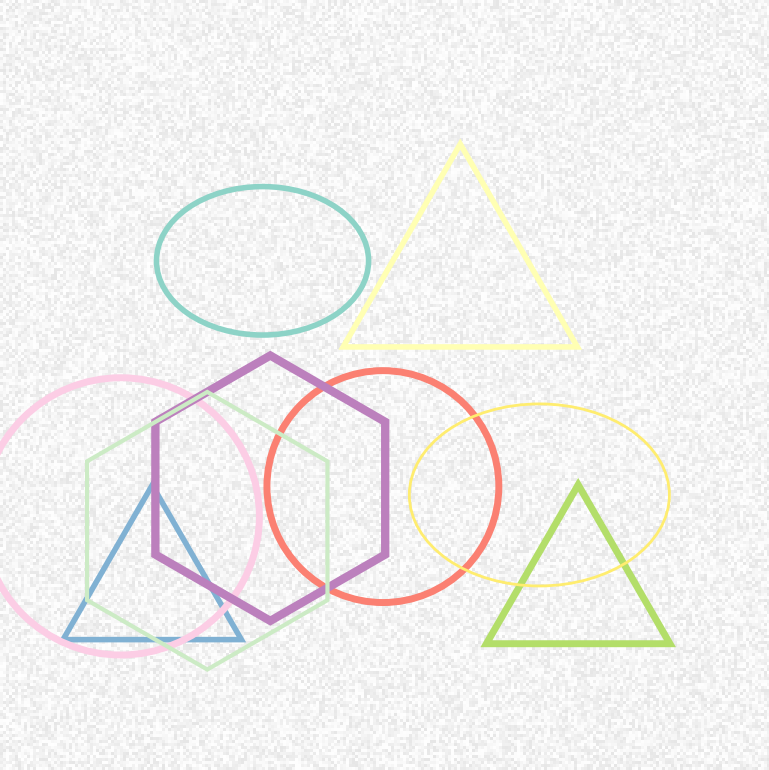[{"shape": "oval", "thickness": 2, "radius": 0.69, "center": [0.341, 0.661]}, {"shape": "triangle", "thickness": 2, "radius": 0.88, "center": [0.598, 0.637]}, {"shape": "circle", "thickness": 2.5, "radius": 0.75, "center": [0.497, 0.368]}, {"shape": "triangle", "thickness": 2, "radius": 0.67, "center": [0.198, 0.236]}, {"shape": "triangle", "thickness": 2.5, "radius": 0.69, "center": [0.751, 0.233]}, {"shape": "circle", "thickness": 2.5, "radius": 0.9, "center": [0.157, 0.329]}, {"shape": "hexagon", "thickness": 3, "radius": 0.86, "center": [0.351, 0.366]}, {"shape": "hexagon", "thickness": 1.5, "radius": 0.9, "center": [0.269, 0.311]}, {"shape": "oval", "thickness": 1, "radius": 0.84, "center": [0.7, 0.357]}]